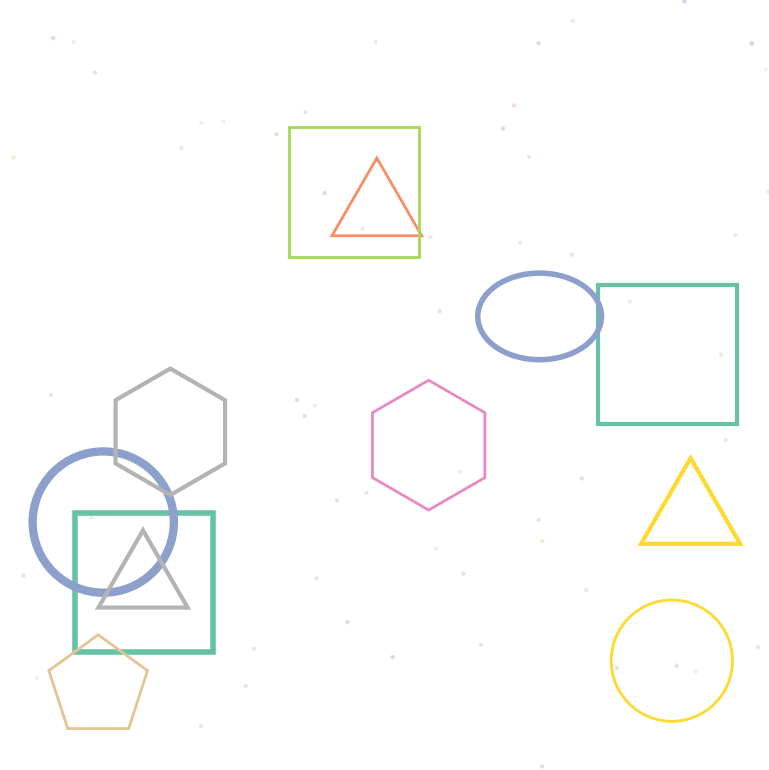[{"shape": "square", "thickness": 2, "radius": 0.45, "center": [0.187, 0.244]}, {"shape": "square", "thickness": 1.5, "radius": 0.45, "center": [0.867, 0.54]}, {"shape": "triangle", "thickness": 1, "radius": 0.34, "center": [0.489, 0.727]}, {"shape": "oval", "thickness": 2, "radius": 0.4, "center": [0.701, 0.589]}, {"shape": "circle", "thickness": 3, "radius": 0.46, "center": [0.134, 0.322]}, {"shape": "hexagon", "thickness": 1, "radius": 0.42, "center": [0.557, 0.422]}, {"shape": "square", "thickness": 1, "radius": 0.42, "center": [0.46, 0.751]}, {"shape": "triangle", "thickness": 1.5, "radius": 0.37, "center": [0.897, 0.331]}, {"shape": "circle", "thickness": 1, "radius": 0.39, "center": [0.873, 0.142]}, {"shape": "pentagon", "thickness": 1, "radius": 0.34, "center": [0.128, 0.108]}, {"shape": "hexagon", "thickness": 1.5, "radius": 0.41, "center": [0.221, 0.439]}, {"shape": "triangle", "thickness": 1.5, "radius": 0.33, "center": [0.186, 0.244]}]